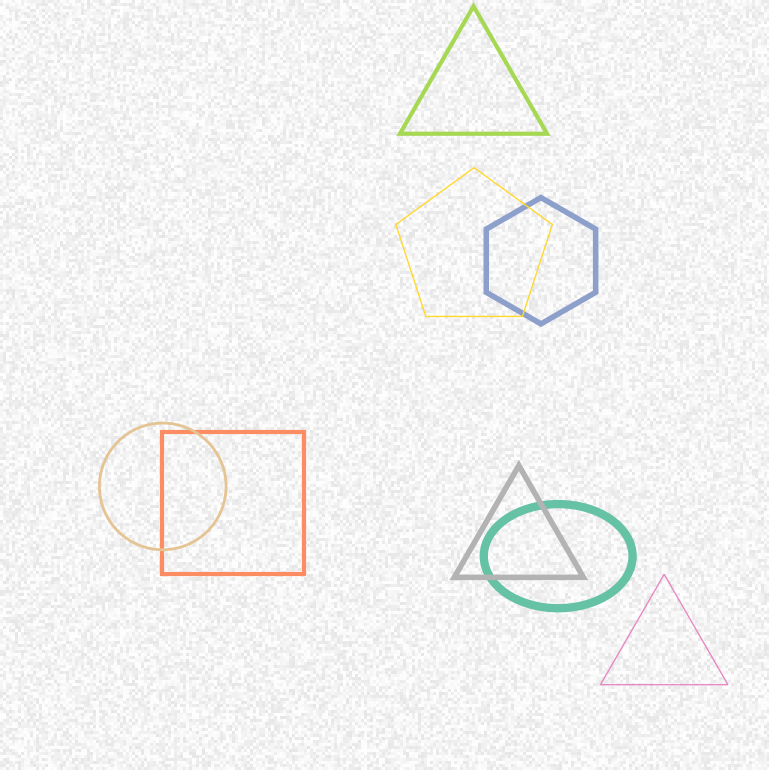[{"shape": "oval", "thickness": 3, "radius": 0.48, "center": [0.725, 0.278]}, {"shape": "square", "thickness": 1.5, "radius": 0.46, "center": [0.303, 0.347]}, {"shape": "hexagon", "thickness": 2, "radius": 0.41, "center": [0.703, 0.661]}, {"shape": "triangle", "thickness": 0.5, "radius": 0.48, "center": [0.863, 0.159]}, {"shape": "triangle", "thickness": 1.5, "radius": 0.55, "center": [0.615, 0.881]}, {"shape": "pentagon", "thickness": 0.5, "radius": 0.53, "center": [0.616, 0.675]}, {"shape": "circle", "thickness": 1, "radius": 0.41, "center": [0.211, 0.368]}, {"shape": "triangle", "thickness": 2, "radius": 0.48, "center": [0.674, 0.299]}]